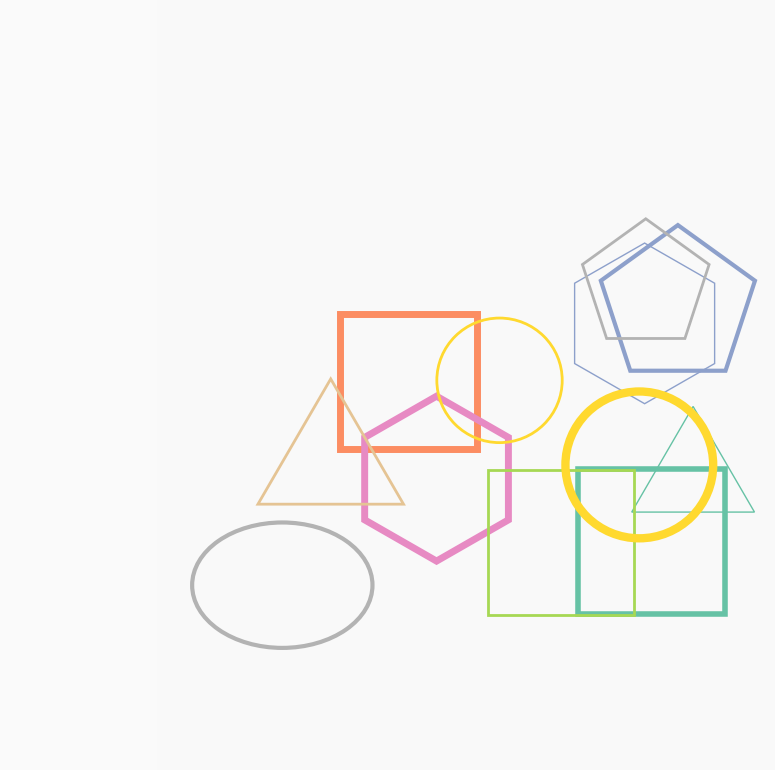[{"shape": "square", "thickness": 2, "radius": 0.47, "center": [0.841, 0.297]}, {"shape": "triangle", "thickness": 0.5, "radius": 0.46, "center": [0.894, 0.381]}, {"shape": "square", "thickness": 2.5, "radius": 0.44, "center": [0.527, 0.505]}, {"shape": "hexagon", "thickness": 0.5, "radius": 0.52, "center": [0.832, 0.58]}, {"shape": "pentagon", "thickness": 1.5, "radius": 0.52, "center": [0.875, 0.603]}, {"shape": "hexagon", "thickness": 2.5, "radius": 0.54, "center": [0.563, 0.378]}, {"shape": "square", "thickness": 1, "radius": 0.47, "center": [0.724, 0.295]}, {"shape": "circle", "thickness": 3, "radius": 0.48, "center": [0.825, 0.396]}, {"shape": "circle", "thickness": 1, "radius": 0.4, "center": [0.645, 0.506]}, {"shape": "triangle", "thickness": 1, "radius": 0.54, "center": [0.427, 0.399]}, {"shape": "oval", "thickness": 1.5, "radius": 0.58, "center": [0.364, 0.24]}, {"shape": "pentagon", "thickness": 1, "radius": 0.43, "center": [0.833, 0.63]}]